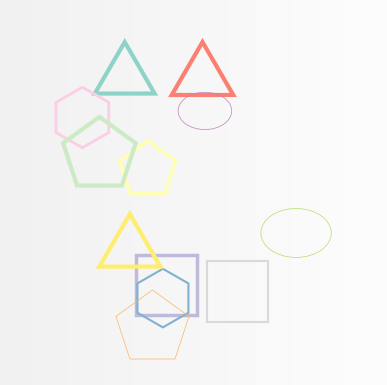[{"shape": "triangle", "thickness": 3, "radius": 0.45, "center": [0.322, 0.802]}, {"shape": "pentagon", "thickness": 2.5, "radius": 0.38, "center": [0.381, 0.558]}, {"shape": "square", "thickness": 2.5, "radius": 0.39, "center": [0.43, 0.259]}, {"shape": "triangle", "thickness": 3, "radius": 0.46, "center": [0.523, 0.799]}, {"shape": "hexagon", "thickness": 1.5, "radius": 0.38, "center": [0.42, 0.226]}, {"shape": "pentagon", "thickness": 0.5, "radius": 0.5, "center": [0.393, 0.148]}, {"shape": "oval", "thickness": 0.5, "radius": 0.45, "center": [0.764, 0.395]}, {"shape": "hexagon", "thickness": 2, "radius": 0.39, "center": [0.213, 0.695]}, {"shape": "square", "thickness": 1.5, "radius": 0.39, "center": [0.613, 0.243]}, {"shape": "oval", "thickness": 0.5, "radius": 0.35, "center": [0.529, 0.712]}, {"shape": "pentagon", "thickness": 3, "radius": 0.49, "center": [0.257, 0.598]}, {"shape": "triangle", "thickness": 3, "radius": 0.45, "center": [0.335, 0.353]}]